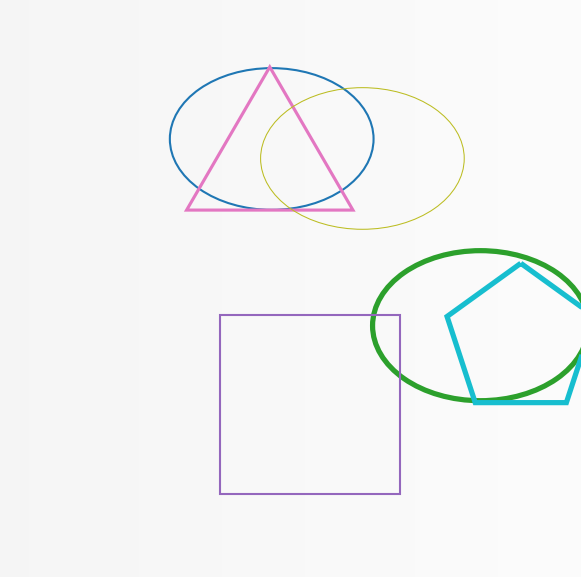[{"shape": "oval", "thickness": 1, "radius": 0.88, "center": [0.467, 0.758]}, {"shape": "oval", "thickness": 2.5, "radius": 0.93, "center": [0.827, 0.435]}, {"shape": "square", "thickness": 1, "radius": 0.77, "center": [0.533, 0.298]}, {"shape": "triangle", "thickness": 1.5, "radius": 0.83, "center": [0.464, 0.718]}, {"shape": "oval", "thickness": 0.5, "radius": 0.88, "center": [0.624, 0.725]}, {"shape": "pentagon", "thickness": 2.5, "radius": 0.67, "center": [0.896, 0.41]}]